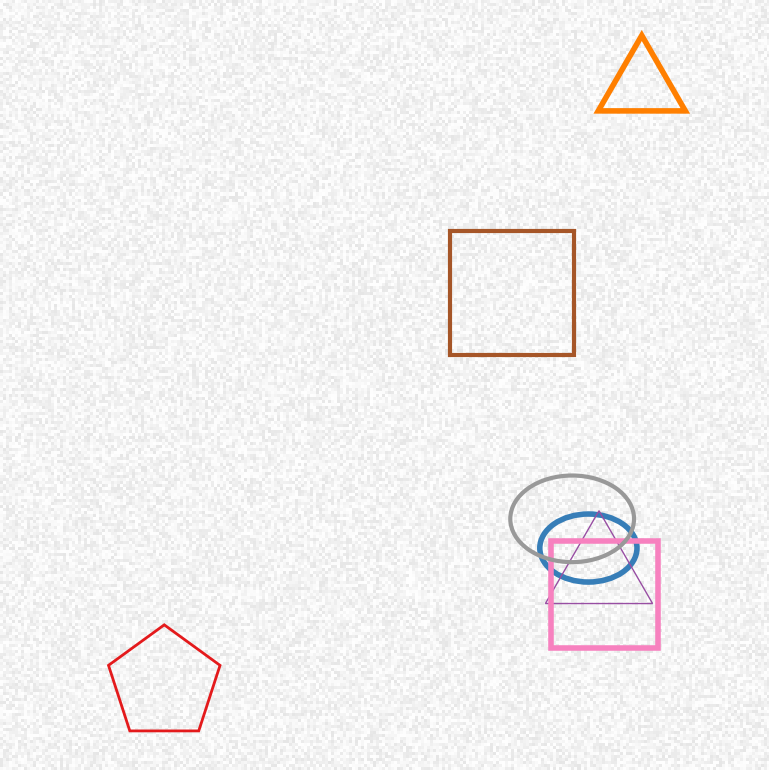[{"shape": "pentagon", "thickness": 1, "radius": 0.38, "center": [0.213, 0.112]}, {"shape": "oval", "thickness": 2, "radius": 0.32, "center": [0.764, 0.288]}, {"shape": "triangle", "thickness": 0.5, "radius": 0.4, "center": [0.778, 0.256]}, {"shape": "triangle", "thickness": 2, "radius": 0.33, "center": [0.833, 0.889]}, {"shape": "square", "thickness": 1.5, "radius": 0.4, "center": [0.665, 0.619]}, {"shape": "square", "thickness": 2, "radius": 0.35, "center": [0.785, 0.228]}, {"shape": "oval", "thickness": 1.5, "radius": 0.4, "center": [0.743, 0.326]}]